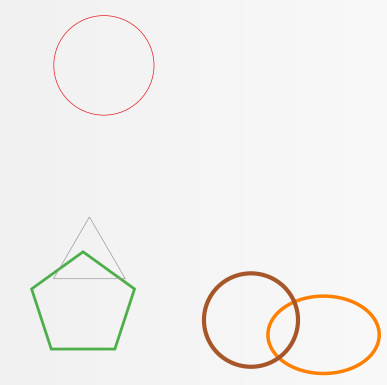[{"shape": "circle", "thickness": 0.5, "radius": 0.65, "center": [0.268, 0.83]}, {"shape": "pentagon", "thickness": 2, "radius": 0.7, "center": [0.214, 0.206]}, {"shape": "oval", "thickness": 2.5, "radius": 0.72, "center": [0.835, 0.13]}, {"shape": "circle", "thickness": 3, "radius": 0.61, "center": [0.648, 0.169]}, {"shape": "triangle", "thickness": 0.5, "radius": 0.53, "center": [0.231, 0.33]}]